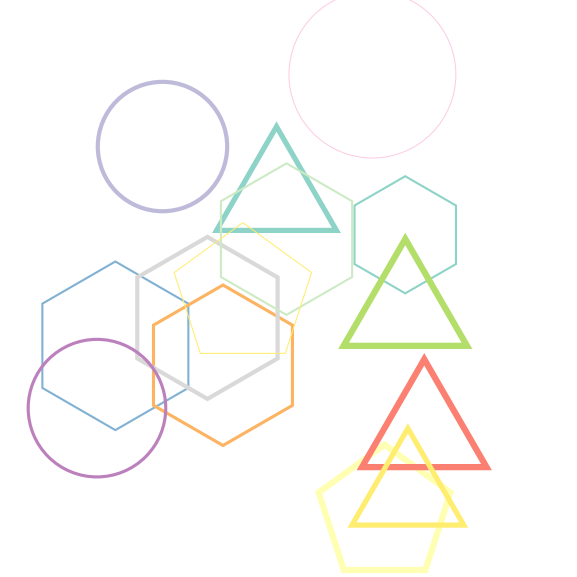[{"shape": "hexagon", "thickness": 1, "radius": 0.51, "center": [0.702, 0.593]}, {"shape": "triangle", "thickness": 2.5, "radius": 0.6, "center": [0.479, 0.66]}, {"shape": "pentagon", "thickness": 3, "radius": 0.6, "center": [0.666, 0.109]}, {"shape": "circle", "thickness": 2, "radius": 0.56, "center": [0.281, 0.745]}, {"shape": "triangle", "thickness": 3, "radius": 0.62, "center": [0.735, 0.252]}, {"shape": "hexagon", "thickness": 1, "radius": 0.73, "center": [0.2, 0.4]}, {"shape": "hexagon", "thickness": 1.5, "radius": 0.69, "center": [0.386, 0.367]}, {"shape": "triangle", "thickness": 3, "radius": 0.62, "center": [0.702, 0.462]}, {"shape": "circle", "thickness": 0.5, "radius": 0.72, "center": [0.645, 0.87]}, {"shape": "hexagon", "thickness": 2, "radius": 0.7, "center": [0.359, 0.449]}, {"shape": "circle", "thickness": 1.5, "radius": 0.6, "center": [0.168, 0.292]}, {"shape": "hexagon", "thickness": 1, "radius": 0.66, "center": [0.496, 0.585]}, {"shape": "triangle", "thickness": 2.5, "radius": 0.56, "center": [0.706, 0.146]}, {"shape": "pentagon", "thickness": 0.5, "radius": 0.63, "center": [0.421, 0.488]}]